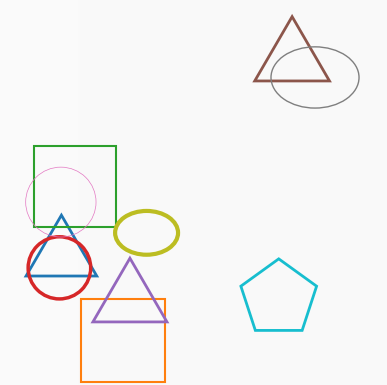[{"shape": "triangle", "thickness": 2, "radius": 0.53, "center": [0.158, 0.336]}, {"shape": "square", "thickness": 1.5, "radius": 0.54, "center": [0.318, 0.116]}, {"shape": "square", "thickness": 1.5, "radius": 0.53, "center": [0.193, 0.516]}, {"shape": "circle", "thickness": 2.5, "radius": 0.4, "center": [0.153, 0.304]}, {"shape": "triangle", "thickness": 2, "radius": 0.55, "center": [0.335, 0.219]}, {"shape": "triangle", "thickness": 2, "radius": 0.56, "center": [0.754, 0.845]}, {"shape": "circle", "thickness": 0.5, "radius": 0.45, "center": [0.157, 0.475]}, {"shape": "oval", "thickness": 1, "radius": 0.57, "center": [0.813, 0.799]}, {"shape": "oval", "thickness": 3, "radius": 0.41, "center": [0.378, 0.395]}, {"shape": "pentagon", "thickness": 2, "radius": 0.51, "center": [0.719, 0.225]}]